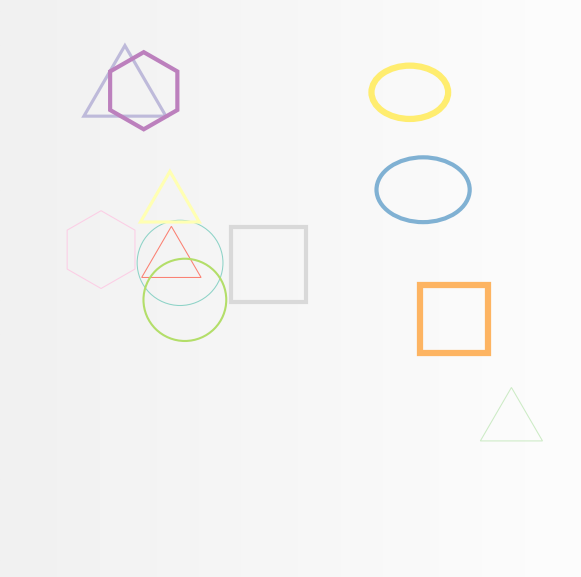[{"shape": "circle", "thickness": 0.5, "radius": 0.37, "center": [0.31, 0.544]}, {"shape": "triangle", "thickness": 1.5, "radius": 0.29, "center": [0.292, 0.644]}, {"shape": "triangle", "thickness": 1.5, "radius": 0.41, "center": [0.215, 0.839]}, {"shape": "triangle", "thickness": 0.5, "radius": 0.3, "center": [0.295, 0.548]}, {"shape": "oval", "thickness": 2, "radius": 0.4, "center": [0.728, 0.671]}, {"shape": "square", "thickness": 3, "radius": 0.29, "center": [0.781, 0.447]}, {"shape": "circle", "thickness": 1, "radius": 0.36, "center": [0.318, 0.48]}, {"shape": "hexagon", "thickness": 0.5, "radius": 0.34, "center": [0.174, 0.567]}, {"shape": "square", "thickness": 2, "radius": 0.32, "center": [0.462, 0.541]}, {"shape": "hexagon", "thickness": 2, "radius": 0.33, "center": [0.247, 0.842]}, {"shape": "triangle", "thickness": 0.5, "radius": 0.31, "center": [0.88, 0.266]}, {"shape": "oval", "thickness": 3, "radius": 0.33, "center": [0.705, 0.839]}]